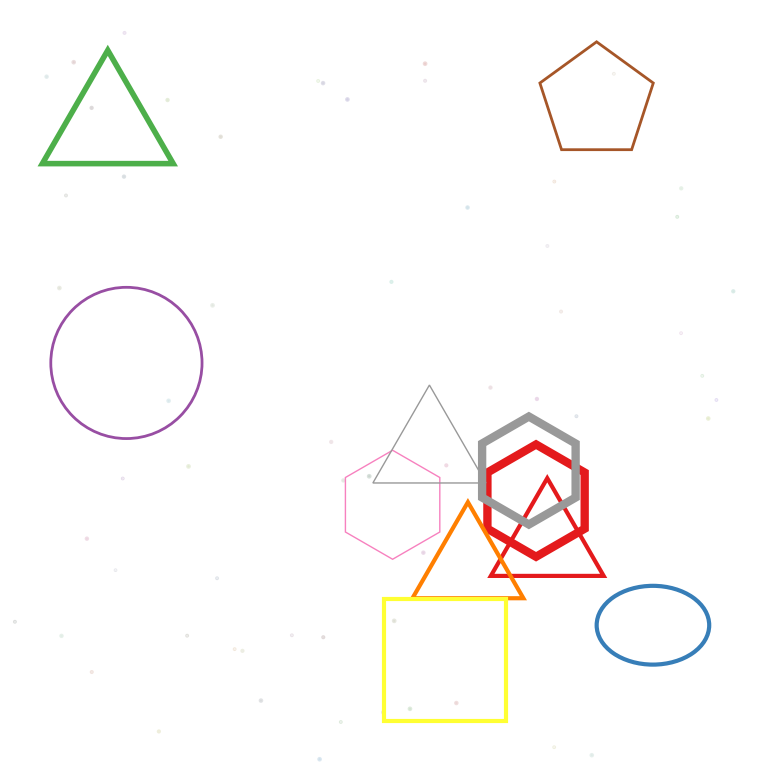[{"shape": "triangle", "thickness": 1.5, "radius": 0.42, "center": [0.711, 0.294]}, {"shape": "hexagon", "thickness": 3, "radius": 0.36, "center": [0.696, 0.35]}, {"shape": "oval", "thickness": 1.5, "radius": 0.37, "center": [0.848, 0.188]}, {"shape": "triangle", "thickness": 2, "radius": 0.49, "center": [0.14, 0.837]}, {"shape": "circle", "thickness": 1, "radius": 0.49, "center": [0.164, 0.529]}, {"shape": "triangle", "thickness": 1.5, "radius": 0.42, "center": [0.608, 0.265]}, {"shape": "square", "thickness": 1.5, "radius": 0.4, "center": [0.578, 0.142]}, {"shape": "pentagon", "thickness": 1, "radius": 0.39, "center": [0.775, 0.868]}, {"shape": "hexagon", "thickness": 0.5, "radius": 0.35, "center": [0.51, 0.344]}, {"shape": "hexagon", "thickness": 3, "radius": 0.35, "center": [0.687, 0.389]}, {"shape": "triangle", "thickness": 0.5, "radius": 0.42, "center": [0.558, 0.415]}]